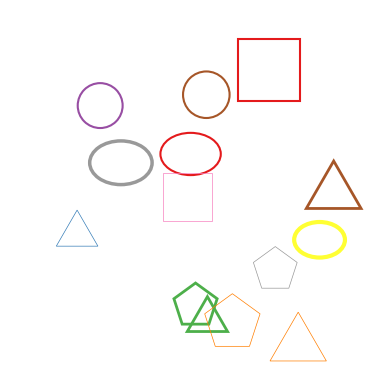[{"shape": "oval", "thickness": 1.5, "radius": 0.39, "center": [0.495, 0.6]}, {"shape": "square", "thickness": 1.5, "radius": 0.4, "center": [0.699, 0.817]}, {"shape": "triangle", "thickness": 0.5, "radius": 0.31, "center": [0.2, 0.392]}, {"shape": "pentagon", "thickness": 2, "radius": 0.3, "center": [0.508, 0.206]}, {"shape": "triangle", "thickness": 2, "radius": 0.3, "center": [0.539, 0.169]}, {"shape": "circle", "thickness": 1.5, "radius": 0.29, "center": [0.26, 0.726]}, {"shape": "pentagon", "thickness": 0.5, "radius": 0.38, "center": [0.604, 0.162]}, {"shape": "triangle", "thickness": 0.5, "radius": 0.42, "center": [0.775, 0.105]}, {"shape": "oval", "thickness": 3, "radius": 0.33, "center": [0.83, 0.377]}, {"shape": "circle", "thickness": 1.5, "radius": 0.3, "center": [0.536, 0.754]}, {"shape": "triangle", "thickness": 2, "radius": 0.41, "center": [0.867, 0.5]}, {"shape": "square", "thickness": 0.5, "radius": 0.32, "center": [0.488, 0.488]}, {"shape": "oval", "thickness": 2.5, "radius": 0.41, "center": [0.314, 0.577]}, {"shape": "pentagon", "thickness": 0.5, "radius": 0.3, "center": [0.715, 0.3]}]